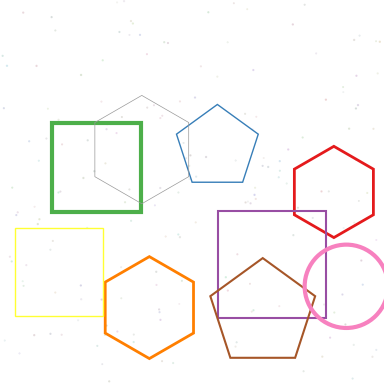[{"shape": "hexagon", "thickness": 2, "radius": 0.59, "center": [0.867, 0.501]}, {"shape": "pentagon", "thickness": 1, "radius": 0.56, "center": [0.565, 0.617]}, {"shape": "square", "thickness": 3, "radius": 0.58, "center": [0.251, 0.565]}, {"shape": "square", "thickness": 1.5, "radius": 0.7, "center": [0.706, 0.312]}, {"shape": "hexagon", "thickness": 2, "radius": 0.66, "center": [0.388, 0.201]}, {"shape": "square", "thickness": 1, "radius": 0.57, "center": [0.153, 0.295]}, {"shape": "pentagon", "thickness": 1.5, "radius": 0.72, "center": [0.682, 0.186]}, {"shape": "circle", "thickness": 3, "radius": 0.54, "center": [0.9, 0.256]}, {"shape": "hexagon", "thickness": 0.5, "radius": 0.7, "center": [0.368, 0.611]}]